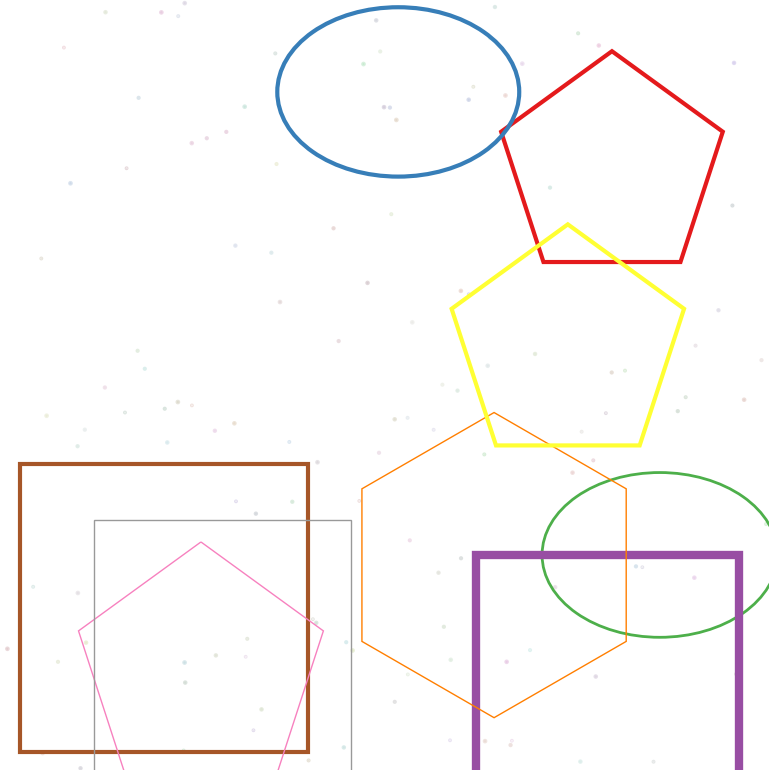[{"shape": "pentagon", "thickness": 1.5, "radius": 0.76, "center": [0.795, 0.782]}, {"shape": "oval", "thickness": 1.5, "radius": 0.79, "center": [0.517, 0.881]}, {"shape": "oval", "thickness": 1, "radius": 0.76, "center": [0.857, 0.279]}, {"shape": "square", "thickness": 3, "radius": 0.85, "center": [0.789, 0.109]}, {"shape": "hexagon", "thickness": 0.5, "radius": 0.99, "center": [0.642, 0.266]}, {"shape": "pentagon", "thickness": 1.5, "radius": 0.79, "center": [0.737, 0.55]}, {"shape": "square", "thickness": 1.5, "radius": 0.93, "center": [0.213, 0.21]}, {"shape": "pentagon", "thickness": 0.5, "radius": 0.84, "center": [0.261, 0.129]}, {"shape": "square", "thickness": 0.5, "radius": 0.84, "center": [0.289, 0.157]}]